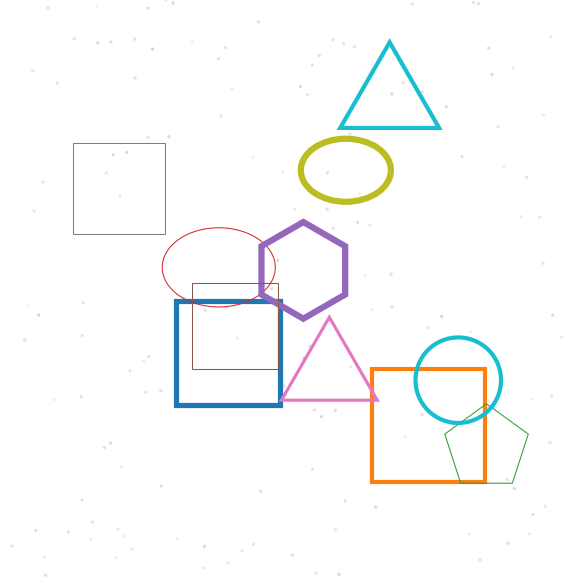[{"shape": "square", "thickness": 2.5, "radius": 0.45, "center": [0.395, 0.388]}, {"shape": "square", "thickness": 2, "radius": 0.49, "center": [0.742, 0.262]}, {"shape": "pentagon", "thickness": 0.5, "radius": 0.38, "center": [0.842, 0.224]}, {"shape": "oval", "thickness": 0.5, "radius": 0.49, "center": [0.379, 0.536]}, {"shape": "hexagon", "thickness": 3, "radius": 0.42, "center": [0.525, 0.531]}, {"shape": "square", "thickness": 0.5, "radius": 0.37, "center": [0.407, 0.435]}, {"shape": "triangle", "thickness": 1.5, "radius": 0.48, "center": [0.57, 0.354]}, {"shape": "square", "thickness": 0.5, "radius": 0.4, "center": [0.206, 0.673]}, {"shape": "oval", "thickness": 3, "radius": 0.39, "center": [0.599, 0.704]}, {"shape": "circle", "thickness": 2, "radius": 0.37, "center": [0.794, 0.341]}, {"shape": "triangle", "thickness": 2, "radius": 0.49, "center": [0.675, 0.827]}]